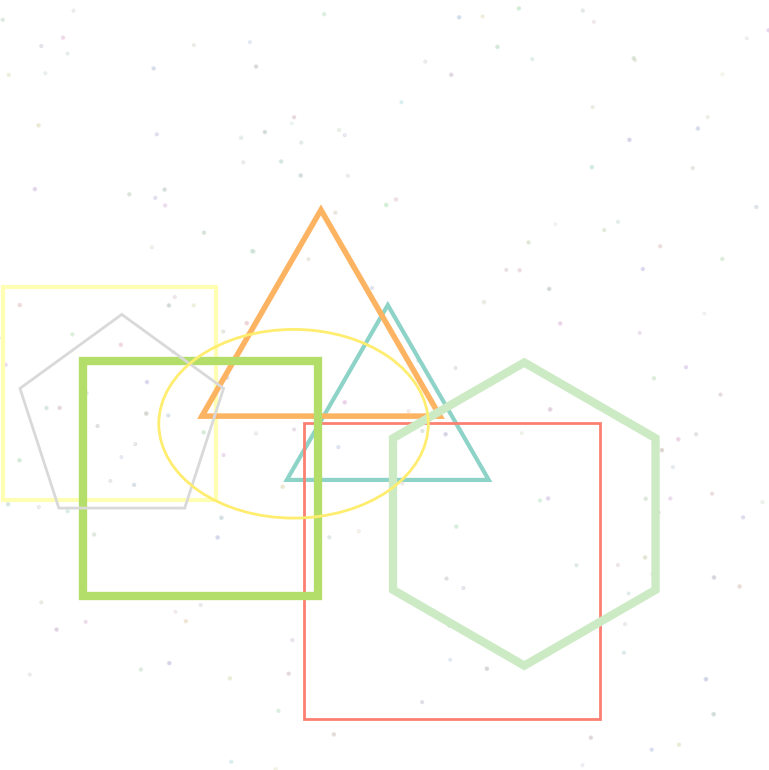[{"shape": "triangle", "thickness": 1.5, "radius": 0.76, "center": [0.504, 0.452]}, {"shape": "square", "thickness": 1.5, "radius": 0.69, "center": [0.142, 0.489]}, {"shape": "square", "thickness": 1, "radius": 0.96, "center": [0.587, 0.259]}, {"shape": "triangle", "thickness": 2, "radius": 0.89, "center": [0.417, 0.549]}, {"shape": "square", "thickness": 3, "radius": 0.76, "center": [0.26, 0.379]}, {"shape": "pentagon", "thickness": 1, "radius": 0.7, "center": [0.158, 0.453]}, {"shape": "hexagon", "thickness": 3, "radius": 0.98, "center": [0.681, 0.332]}, {"shape": "oval", "thickness": 1, "radius": 0.88, "center": [0.381, 0.45]}]